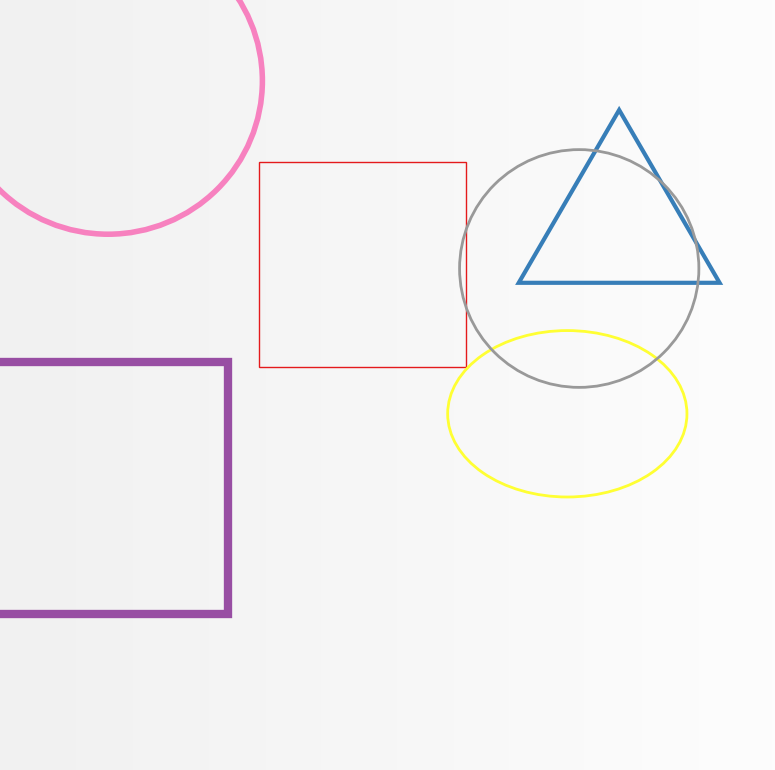[{"shape": "square", "thickness": 0.5, "radius": 0.67, "center": [0.468, 0.656]}, {"shape": "triangle", "thickness": 1.5, "radius": 0.75, "center": [0.799, 0.708]}, {"shape": "square", "thickness": 3, "radius": 0.82, "center": [0.13, 0.366]}, {"shape": "oval", "thickness": 1, "radius": 0.77, "center": [0.732, 0.463]}, {"shape": "circle", "thickness": 2, "radius": 1.0, "center": [0.139, 0.895]}, {"shape": "circle", "thickness": 1, "radius": 0.77, "center": [0.747, 0.651]}]